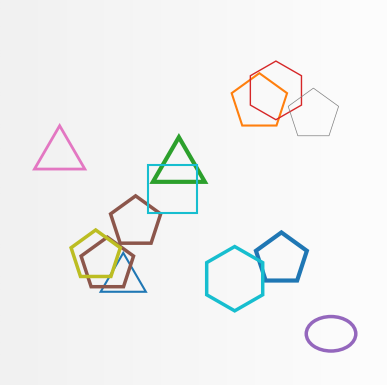[{"shape": "triangle", "thickness": 1.5, "radius": 0.34, "center": [0.318, 0.276]}, {"shape": "pentagon", "thickness": 3, "radius": 0.35, "center": [0.726, 0.327]}, {"shape": "pentagon", "thickness": 1.5, "radius": 0.38, "center": [0.669, 0.735]}, {"shape": "triangle", "thickness": 3, "radius": 0.39, "center": [0.462, 0.566]}, {"shape": "hexagon", "thickness": 1, "radius": 0.38, "center": [0.712, 0.765]}, {"shape": "oval", "thickness": 2.5, "radius": 0.32, "center": [0.854, 0.133]}, {"shape": "pentagon", "thickness": 2.5, "radius": 0.34, "center": [0.35, 0.423]}, {"shape": "pentagon", "thickness": 2.5, "radius": 0.36, "center": [0.277, 0.313]}, {"shape": "triangle", "thickness": 2, "radius": 0.38, "center": [0.154, 0.598]}, {"shape": "pentagon", "thickness": 0.5, "radius": 0.34, "center": [0.809, 0.703]}, {"shape": "pentagon", "thickness": 2.5, "radius": 0.33, "center": [0.247, 0.336]}, {"shape": "hexagon", "thickness": 2.5, "radius": 0.42, "center": [0.606, 0.276]}, {"shape": "square", "thickness": 1.5, "radius": 0.31, "center": [0.446, 0.509]}]